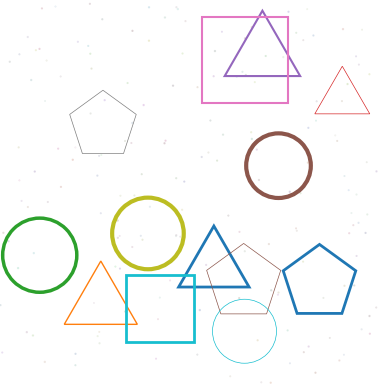[{"shape": "triangle", "thickness": 2, "radius": 0.53, "center": [0.555, 0.307]}, {"shape": "pentagon", "thickness": 2, "radius": 0.5, "center": [0.83, 0.266]}, {"shape": "triangle", "thickness": 1, "radius": 0.55, "center": [0.262, 0.212]}, {"shape": "circle", "thickness": 2.5, "radius": 0.48, "center": [0.103, 0.337]}, {"shape": "triangle", "thickness": 0.5, "radius": 0.41, "center": [0.889, 0.746]}, {"shape": "triangle", "thickness": 1.5, "radius": 0.57, "center": [0.682, 0.859]}, {"shape": "pentagon", "thickness": 0.5, "radius": 0.51, "center": [0.633, 0.267]}, {"shape": "circle", "thickness": 3, "radius": 0.42, "center": [0.723, 0.57]}, {"shape": "square", "thickness": 1.5, "radius": 0.56, "center": [0.636, 0.845]}, {"shape": "pentagon", "thickness": 0.5, "radius": 0.45, "center": [0.267, 0.675]}, {"shape": "circle", "thickness": 3, "radius": 0.46, "center": [0.384, 0.394]}, {"shape": "square", "thickness": 2, "radius": 0.44, "center": [0.416, 0.198]}, {"shape": "circle", "thickness": 0.5, "radius": 0.42, "center": [0.635, 0.14]}]